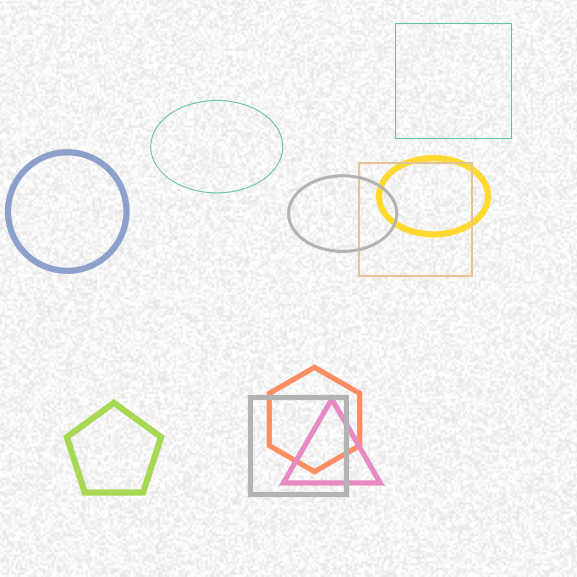[{"shape": "oval", "thickness": 0.5, "radius": 0.57, "center": [0.375, 0.745]}, {"shape": "square", "thickness": 0.5, "radius": 0.5, "center": [0.784, 0.86]}, {"shape": "hexagon", "thickness": 2.5, "radius": 0.45, "center": [0.545, 0.273]}, {"shape": "circle", "thickness": 3, "radius": 0.51, "center": [0.116, 0.633]}, {"shape": "triangle", "thickness": 2.5, "radius": 0.48, "center": [0.575, 0.211]}, {"shape": "pentagon", "thickness": 3, "radius": 0.43, "center": [0.197, 0.216]}, {"shape": "oval", "thickness": 3, "radius": 0.47, "center": [0.751, 0.659]}, {"shape": "square", "thickness": 1, "radius": 0.49, "center": [0.719, 0.619]}, {"shape": "oval", "thickness": 1.5, "radius": 0.47, "center": [0.593, 0.629]}, {"shape": "square", "thickness": 2.5, "radius": 0.42, "center": [0.517, 0.228]}]